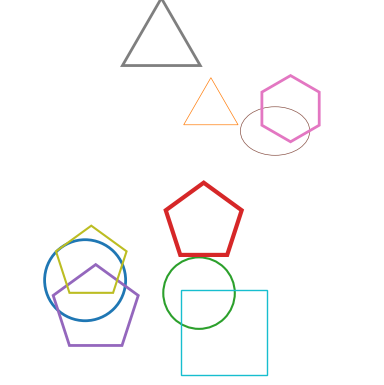[{"shape": "circle", "thickness": 2, "radius": 0.53, "center": [0.221, 0.272]}, {"shape": "triangle", "thickness": 0.5, "radius": 0.41, "center": [0.548, 0.717]}, {"shape": "circle", "thickness": 1.5, "radius": 0.46, "center": [0.517, 0.239]}, {"shape": "pentagon", "thickness": 3, "radius": 0.52, "center": [0.529, 0.422]}, {"shape": "pentagon", "thickness": 2, "radius": 0.58, "center": [0.249, 0.197]}, {"shape": "oval", "thickness": 0.5, "radius": 0.45, "center": [0.714, 0.66]}, {"shape": "hexagon", "thickness": 2, "radius": 0.43, "center": [0.755, 0.718]}, {"shape": "triangle", "thickness": 2, "radius": 0.58, "center": [0.419, 0.888]}, {"shape": "pentagon", "thickness": 1.5, "radius": 0.48, "center": [0.237, 0.317]}, {"shape": "square", "thickness": 1, "radius": 0.56, "center": [0.581, 0.136]}]